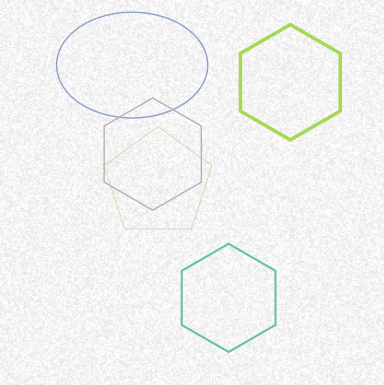[{"shape": "hexagon", "thickness": 1.5, "radius": 0.7, "center": [0.594, 0.226]}, {"shape": "oval", "thickness": 1, "radius": 0.98, "center": [0.343, 0.831]}, {"shape": "hexagon", "thickness": 2.5, "radius": 0.75, "center": [0.754, 0.786]}, {"shape": "pentagon", "thickness": 0.5, "radius": 0.74, "center": [0.41, 0.524]}, {"shape": "hexagon", "thickness": 1, "radius": 0.73, "center": [0.397, 0.6]}]